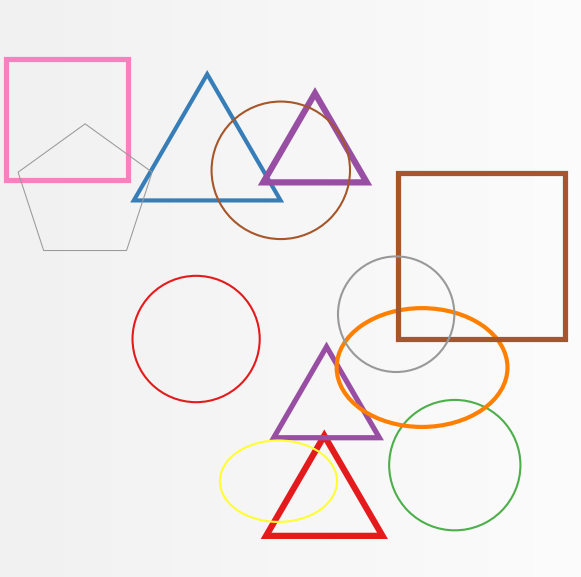[{"shape": "triangle", "thickness": 3, "radius": 0.58, "center": [0.558, 0.129]}, {"shape": "circle", "thickness": 1, "radius": 0.55, "center": [0.337, 0.412]}, {"shape": "triangle", "thickness": 2, "radius": 0.73, "center": [0.356, 0.725]}, {"shape": "circle", "thickness": 1, "radius": 0.56, "center": [0.782, 0.194]}, {"shape": "triangle", "thickness": 2.5, "radius": 0.53, "center": [0.562, 0.294]}, {"shape": "triangle", "thickness": 3, "radius": 0.51, "center": [0.542, 0.735]}, {"shape": "oval", "thickness": 2, "radius": 0.73, "center": [0.726, 0.363]}, {"shape": "oval", "thickness": 1, "radius": 0.5, "center": [0.479, 0.166]}, {"shape": "circle", "thickness": 1, "radius": 0.6, "center": [0.483, 0.704]}, {"shape": "square", "thickness": 2.5, "radius": 0.72, "center": [0.829, 0.556]}, {"shape": "square", "thickness": 2.5, "radius": 0.52, "center": [0.115, 0.792]}, {"shape": "pentagon", "thickness": 0.5, "radius": 0.61, "center": [0.146, 0.663]}, {"shape": "circle", "thickness": 1, "radius": 0.5, "center": [0.682, 0.455]}]